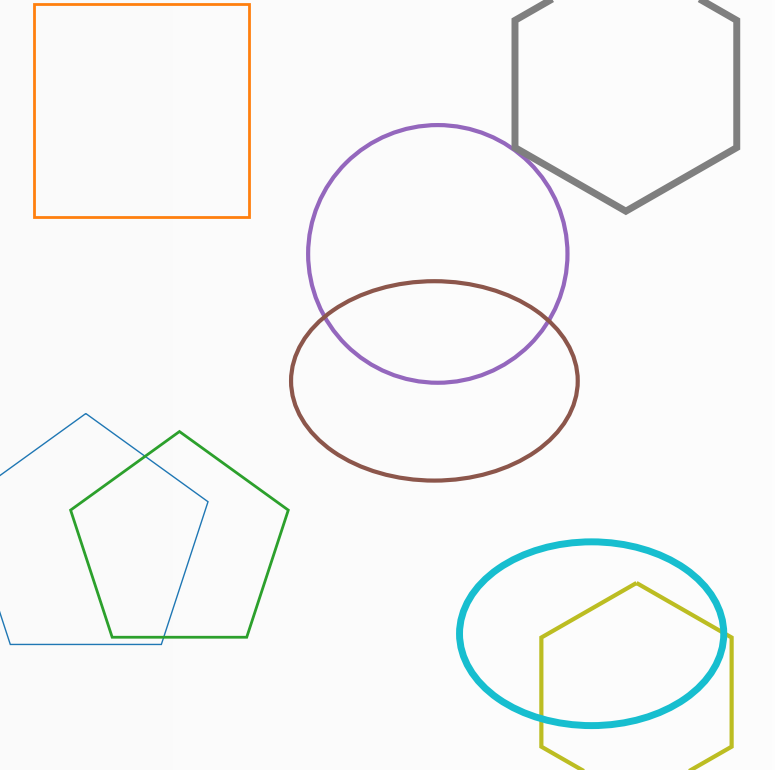[{"shape": "pentagon", "thickness": 0.5, "radius": 0.83, "center": [0.111, 0.297]}, {"shape": "square", "thickness": 1, "radius": 0.69, "center": [0.183, 0.856]}, {"shape": "pentagon", "thickness": 1, "radius": 0.74, "center": [0.232, 0.292]}, {"shape": "circle", "thickness": 1.5, "radius": 0.84, "center": [0.565, 0.67]}, {"shape": "oval", "thickness": 1.5, "radius": 0.92, "center": [0.561, 0.505]}, {"shape": "hexagon", "thickness": 2.5, "radius": 0.83, "center": [0.808, 0.891]}, {"shape": "hexagon", "thickness": 1.5, "radius": 0.71, "center": [0.821, 0.101]}, {"shape": "oval", "thickness": 2.5, "radius": 0.85, "center": [0.763, 0.177]}]